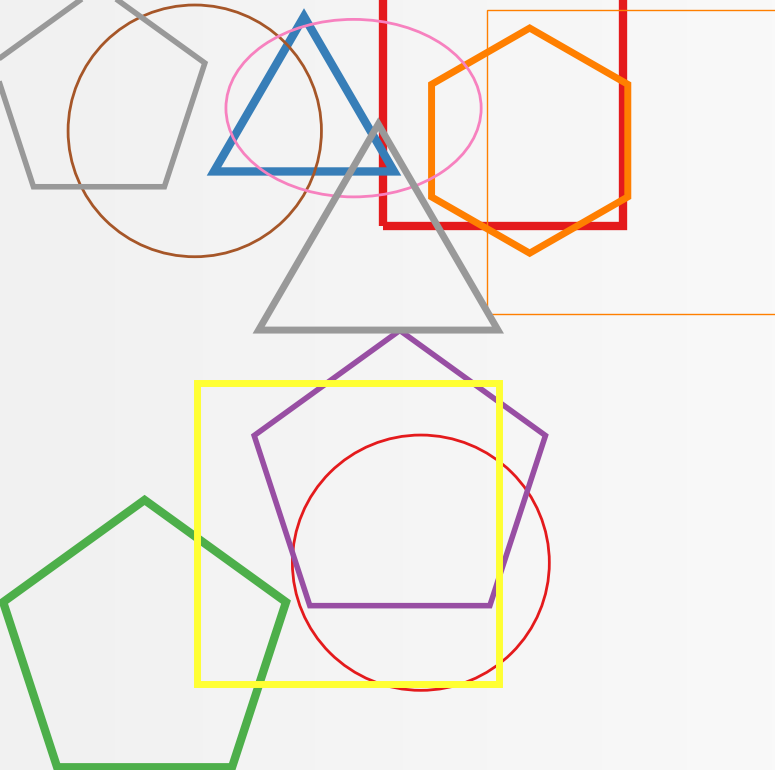[{"shape": "square", "thickness": 3, "radius": 0.78, "center": [0.649, 0.862]}, {"shape": "circle", "thickness": 1, "radius": 0.83, "center": [0.543, 0.269]}, {"shape": "triangle", "thickness": 3, "radius": 0.67, "center": [0.392, 0.844]}, {"shape": "pentagon", "thickness": 3, "radius": 0.96, "center": [0.187, 0.159]}, {"shape": "pentagon", "thickness": 2, "radius": 0.99, "center": [0.516, 0.373]}, {"shape": "square", "thickness": 0.5, "radius": 0.99, "center": [0.826, 0.789]}, {"shape": "hexagon", "thickness": 2.5, "radius": 0.73, "center": [0.683, 0.817]}, {"shape": "square", "thickness": 2.5, "radius": 0.98, "center": [0.449, 0.307]}, {"shape": "circle", "thickness": 1, "radius": 0.82, "center": [0.251, 0.83]}, {"shape": "oval", "thickness": 1, "radius": 0.82, "center": [0.456, 0.86]}, {"shape": "triangle", "thickness": 2.5, "radius": 0.89, "center": [0.488, 0.66]}, {"shape": "pentagon", "thickness": 2, "radius": 0.72, "center": [0.128, 0.874]}]